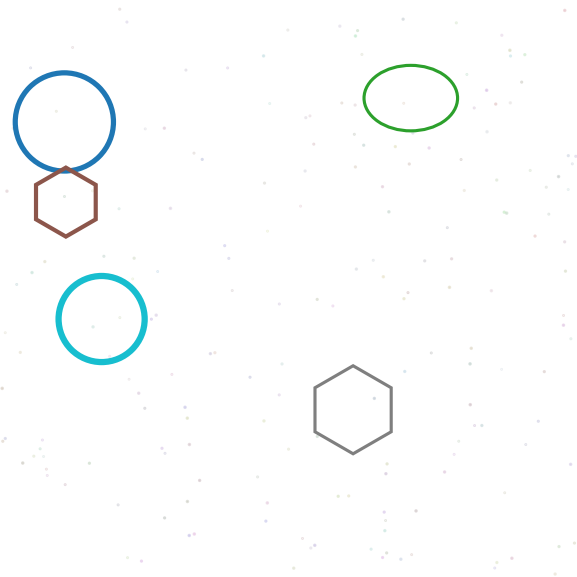[{"shape": "circle", "thickness": 2.5, "radius": 0.43, "center": [0.111, 0.788]}, {"shape": "oval", "thickness": 1.5, "radius": 0.4, "center": [0.711, 0.829]}, {"shape": "hexagon", "thickness": 2, "radius": 0.3, "center": [0.114, 0.649]}, {"shape": "hexagon", "thickness": 1.5, "radius": 0.38, "center": [0.611, 0.29]}, {"shape": "circle", "thickness": 3, "radius": 0.37, "center": [0.176, 0.447]}]